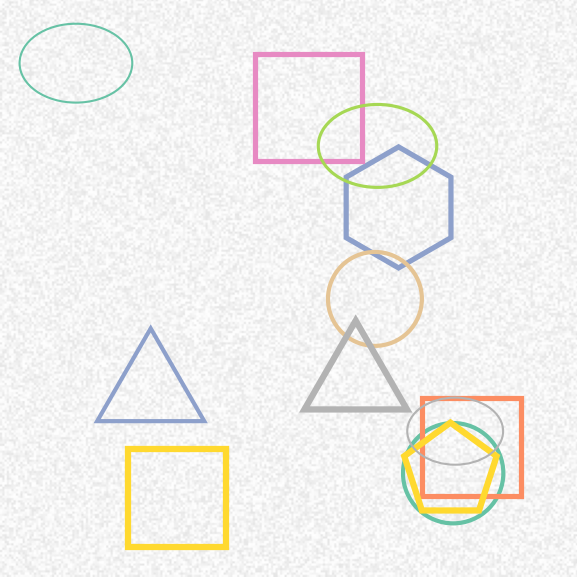[{"shape": "circle", "thickness": 2, "radius": 0.43, "center": [0.785, 0.18]}, {"shape": "oval", "thickness": 1, "radius": 0.49, "center": [0.131, 0.89]}, {"shape": "square", "thickness": 2.5, "radius": 0.43, "center": [0.816, 0.226]}, {"shape": "hexagon", "thickness": 2.5, "radius": 0.52, "center": [0.69, 0.64]}, {"shape": "triangle", "thickness": 2, "radius": 0.54, "center": [0.261, 0.323]}, {"shape": "square", "thickness": 2.5, "radius": 0.46, "center": [0.534, 0.813]}, {"shape": "oval", "thickness": 1.5, "radius": 0.51, "center": [0.654, 0.746]}, {"shape": "pentagon", "thickness": 3, "radius": 0.42, "center": [0.78, 0.183]}, {"shape": "square", "thickness": 3, "radius": 0.42, "center": [0.306, 0.136]}, {"shape": "circle", "thickness": 2, "radius": 0.41, "center": [0.649, 0.482]}, {"shape": "triangle", "thickness": 3, "radius": 0.51, "center": [0.616, 0.341]}, {"shape": "oval", "thickness": 1, "radius": 0.41, "center": [0.788, 0.253]}]